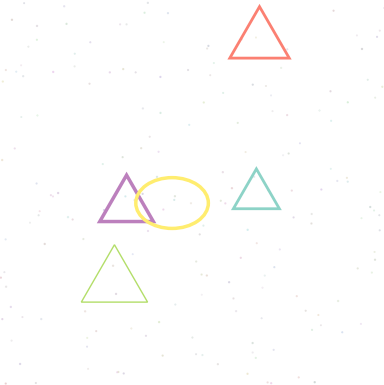[{"shape": "triangle", "thickness": 2, "radius": 0.35, "center": [0.666, 0.492]}, {"shape": "triangle", "thickness": 2, "radius": 0.45, "center": [0.674, 0.894]}, {"shape": "triangle", "thickness": 1, "radius": 0.5, "center": [0.297, 0.265]}, {"shape": "triangle", "thickness": 2.5, "radius": 0.4, "center": [0.329, 0.465]}, {"shape": "oval", "thickness": 2.5, "radius": 0.47, "center": [0.447, 0.473]}]